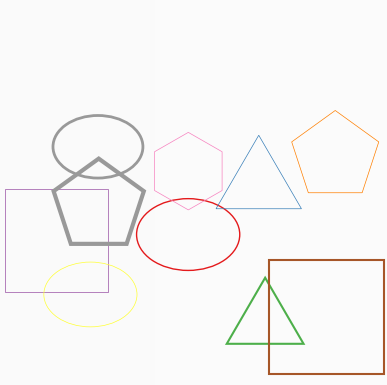[{"shape": "oval", "thickness": 1, "radius": 0.67, "center": [0.486, 0.391]}, {"shape": "triangle", "thickness": 0.5, "radius": 0.64, "center": [0.668, 0.521]}, {"shape": "triangle", "thickness": 1.5, "radius": 0.57, "center": [0.684, 0.164]}, {"shape": "square", "thickness": 0.5, "radius": 0.67, "center": [0.146, 0.375]}, {"shape": "pentagon", "thickness": 0.5, "radius": 0.59, "center": [0.865, 0.595]}, {"shape": "oval", "thickness": 0.5, "radius": 0.6, "center": [0.233, 0.235]}, {"shape": "square", "thickness": 1.5, "radius": 0.74, "center": [0.844, 0.177]}, {"shape": "hexagon", "thickness": 0.5, "radius": 0.5, "center": [0.486, 0.556]}, {"shape": "pentagon", "thickness": 3, "radius": 0.61, "center": [0.255, 0.466]}, {"shape": "oval", "thickness": 2, "radius": 0.58, "center": [0.253, 0.619]}]